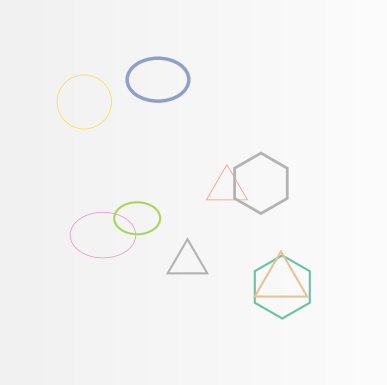[{"shape": "hexagon", "thickness": 1.5, "radius": 0.41, "center": [0.728, 0.255]}, {"shape": "triangle", "thickness": 0.5, "radius": 0.31, "center": [0.586, 0.511]}, {"shape": "oval", "thickness": 2.5, "radius": 0.4, "center": [0.408, 0.793]}, {"shape": "oval", "thickness": 0.5, "radius": 0.42, "center": [0.266, 0.389]}, {"shape": "oval", "thickness": 1.5, "radius": 0.3, "center": [0.354, 0.433]}, {"shape": "circle", "thickness": 0.5, "radius": 0.35, "center": [0.217, 0.735]}, {"shape": "triangle", "thickness": 1.5, "radius": 0.39, "center": [0.725, 0.269]}, {"shape": "hexagon", "thickness": 2, "radius": 0.39, "center": [0.673, 0.524]}, {"shape": "triangle", "thickness": 1.5, "radius": 0.3, "center": [0.484, 0.32]}]